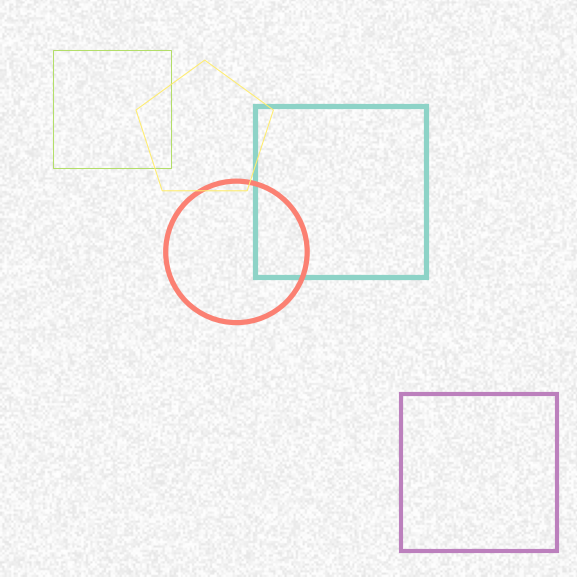[{"shape": "square", "thickness": 2.5, "radius": 0.74, "center": [0.589, 0.667]}, {"shape": "circle", "thickness": 2.5, "radius": 0.61, "center": [0.409, 0.563]}, {"shape": "square", "thickness": 0.5, "radius": 0.51, "center": [0.194, 0.81]}, {"shape": "square", "thickness": 2, "radius": 0.68, "center": [0.83, 0.181]}, {"shape": "pentagon", "thickness": 0.5, "radius": 0.63, "center": [0.354, 0.77]}]